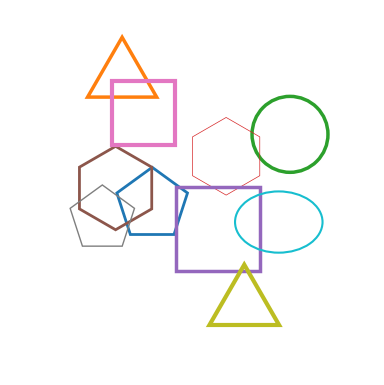[{"shape": "pentagon", "thickness": 2, "radius": 0.48, "center": [0.395, 0.469]}, {"shape": "triangle", "thickness": 2.5, "radius": 0.52, "center": [0.317, 0.8]}, {"shape": "circle", "thickness": 2.5, "radius": 0.49, "center": [0.753, 0.651]}, {"shape": "hexagon", "thickness": 0.5, "radius": 0.5, "center": [0.587, 0.594]}, {"shape": "square", "thickness": 2.5, "radius": 0.54, "center": [0.565, 0.405]}, {"shape": "hexagon", "thickness": 2, "radius": 0.54, "center": [0.3, 0.512]}, {"shape": "square", "thickness": 3, "radius": 0.41, "center": [0.372, 0.707]}, {"shape": "pentagon", "thickness": 1, "radius": 0.44, "center": [0.266, 0.432]}, {"shape": "triangle", "thickness": 3, "radius": 0.52, "center": [0.634, 0.208]}, {"shape": "oval", "thickness": 1.5, "radius": 0.57, "center": [0.724, 0.423]}]